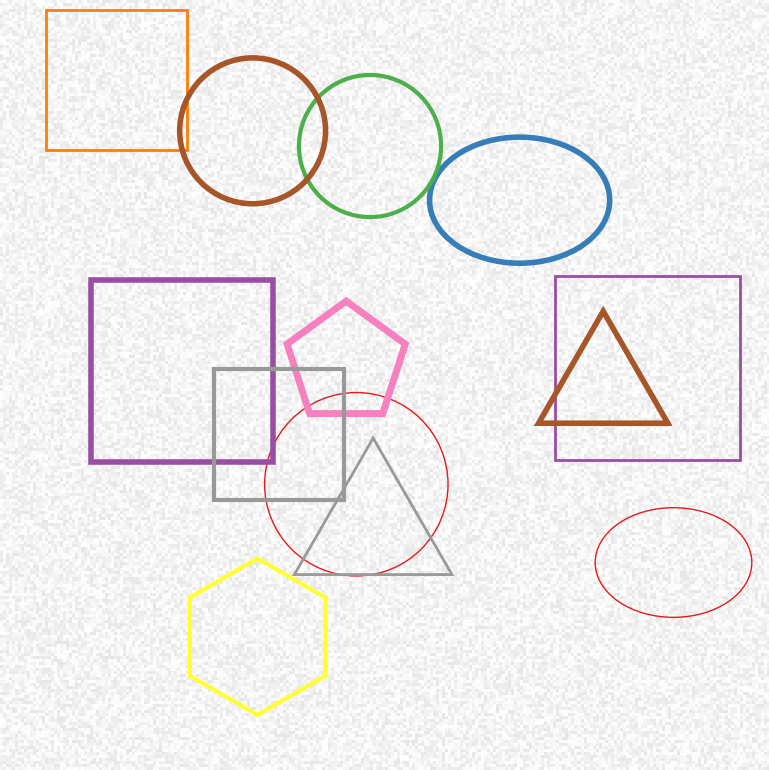[{"shape": "circle", "thickness": 0.5, "radius": 0.6, "center": [0.463, 0.371]}, {"shape": "oval", "thickness": 0.5, "radius": 0.51, "center": [0.875, 0.269]}, {"shape": "oval", "thickness": 2, "radius": 0.58, "center": [0.675, 0.74]}, {"shape": "circle", "thickness": 1.5, "radius": 0.46, "center": [0.481, 0.81]}, {"shape": "square", "thickness": 2, "radius": 0.59, "center": [0.237, 0.518]}, {"shape": "square", "thickness": 1, "radius": 0.6, "center": [0.841, 0.522]}, {"shape": "square", "thickness": 1, "radius": 0.46, "center": [0.151, 0.896]}, {"shape": "hexagon", "thickness": 1.5, "radius": 0.51, "center": [0.334, 0.173]}, {"shape": "triangle", "thickness": 2, "radius": 0.48, "center": [0.783, 0.499]}, {"shape": "circle", "thickness": 2, "radius": 0.47, "center": [0.328, 0.83]}, {"shape": "pentagon", "thickness": 2.5, "radius": 0.4, "center": [0.45, 0.528]}, {"shape": "square", "thickness": 1.5, "radius": 0.42, "center": [0.363, 0.436]}, {"shape": "triangle", "thickness": 1, "radius": 0.59, "center": [0.485, 0.313]}]